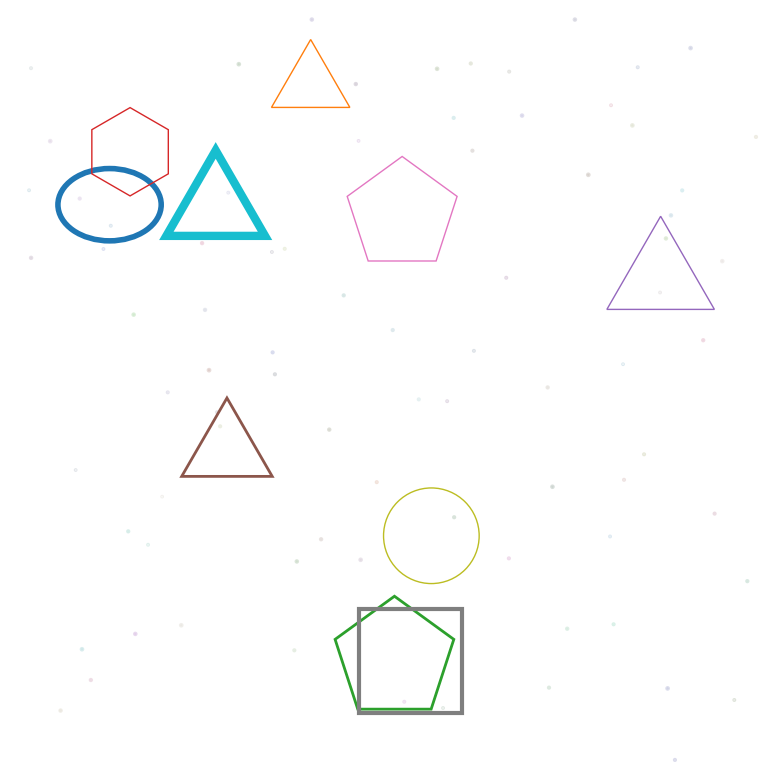[{"shape": "oval", "thickness": 2, "radius": 0.34, "center": [0.142, 0.734]}, {"shape": "triangle", "thickness": 0.5, "radius": 0.29, "center": [0.403, 0.89]}, {"shape": "pentagon", "thickness": 1, "radius": 0.41, "center": [0.512, 0.145]}, {"shape": "hexagon", "thickness": 0.5, "radius": 0.29, "center": [0.169, 0.803]}, {"shape": "triangle", "thickness": 0.5, "radius": 0.4, "center": [0.858, 0.639]}, {"shape": "triangle", "thickness": 1, "radius": 0.34, "center": [0.295, 0.415]}, {"shape": "pentagon", "thickness": 0.5, "radius": 0.38, "center": [0.522, 0.722]}, {"shape": "square", "thickness": 1.5, "radius": 0.34, "center": [0.533, 0.142]}, {"shape": "circle", "thickness": 0.5, "radius": 0.31, "center": [0.56, 0.304]}, {"shape": "triangle", "thickness": 3, "radius": 0.37, "center": [0.28, 0.731]}]